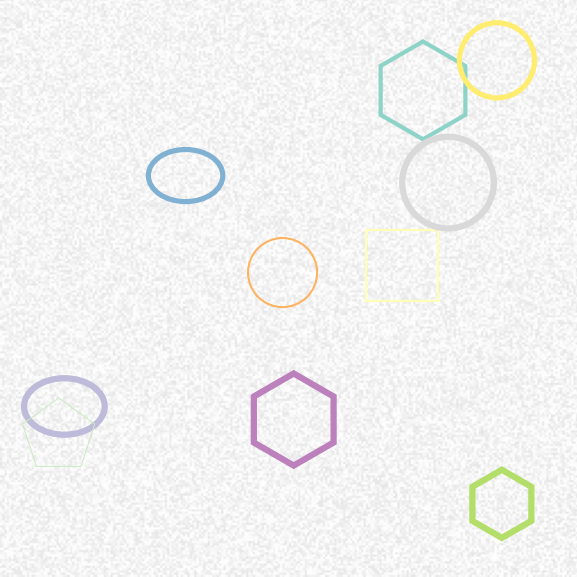[{"shape": "hexagon", "thickness": 2, "radius": 0.42, "center": [0.732, 0.843]}, {"shape": "square", "thickness": 1, "radius": 0.31, "center": [0.696, 0.54]}, {"shape": "oval", "thickness": 3, "radius": 0.35, "center": [0.111, 0.295]}, {"shape": "oval", "thickness": 2.5, "radius": 0.32, "center": [0.321, 0.695]}, {"shape": "circle", "thickness": 1, "radius": 0.3, "center": [0.489, 0.527]}, {"shape": "hexagon", "thickness": 3, "radius": 0.29, "center": [0.869, 0.127]}, {"shape": "circle", "thickness": 3, "radius": 0.4, "center": [0.776, 0.683]}, {"shape": "hexagon", "thickness": 3, "radius": 0.4, "center": [0.509, 0.273]}, {"shape": "pentagon", "thickness": 0.5, "radius": 0.33, "center": [0.102, 0.245]}, {"shape": "circle", "thickness": 2.5, "radius": 0.33, "center": [0.861, 0.895]}]